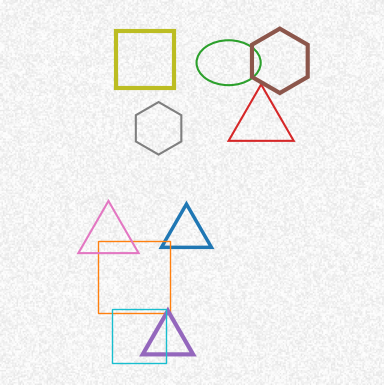[{"shape": "triangle", "thickness": 2.5, "radius": 0.37, "center": [0.484, 0.395]}, {"shape": "square", "thickness": 1, "radius": 0.47, "center": [0.348, 0.28]}, {"shape": "oval", "thickness": 1.5, "radius": 0.42, "center": [0.594, 0.837]}, {"shape": "triangle", "thickness": 1.5, "radius": 0.49, "center": [0.678, 0.683]}, {"shape": "triangle", "thickness": 3, "radius": 0.38, "center": [0.436, 0.117]}, {"shape": "hexagon", "thickness": 3, "radius": 0.42, "center": [0.727, 0.842]}, {"shape": "triangle", "thickness": 1.5, "radius": 0.45, "center": [0.282, 0.388]}, {"shape": "hexagon", "thickness": 1.5, "radius": 0.34, "center": [0.412, 0.667]}, {"shape": "square", "thickness": 3, "radius": 0.37, "center": [0.376, 0.846]}, {"shape": "square", "thickness": 1, "radius": 0.35, "center": [0.362, 0.127]}]